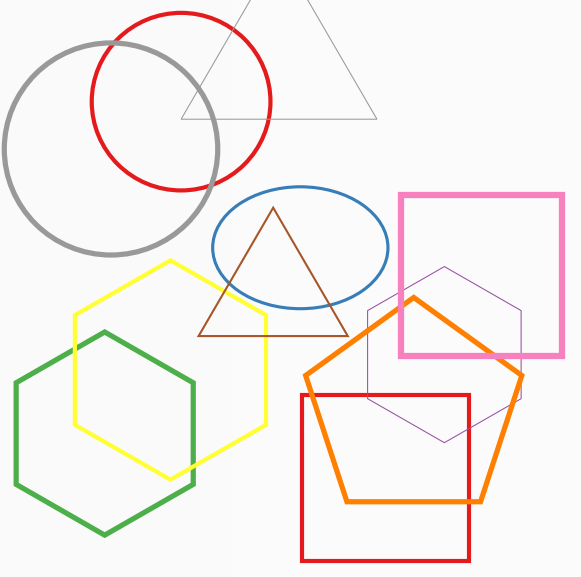[{"shape": "circle", "thickness": 2, "radius": 0.77, "center": [0.312, 0.823]}, {"shape": "square", "thickness": 2, "radius": 0.72, "center": [0.663, 0.171]}, {"shape": "oval", "thickness": 1.5, "radius": 0.75, "center": [0.517, 0.57]}, {"shape": "hexagon", "thickness": 2.5, "radius": 0.88, "center": [0.18, 0.248]}, {"shape": "hexagon", "thickness": 0.5, "radius": 0.76, "center": [0.764, 0.385]}, {"shape": "pentagon", "thickness": 2.5, "radius": 0.98, "center": [0.712, 0.289]}, {"shape": "hexagon", "thickness": 2, "radius": 0.95, "center": [0.293, 0.358]}, {"shape": "triangle", "thickness": 1, "radius": 0.74, "center": [0.47, 0.491]}, {"shape": "square", "thickness": 3, "radius": 0.69, "center": [0.829, 0.522]}, {"shape": "circle", "thickness": 2.5, "radius": 0.92, "center": [0.191, 0.741]}, {"shape": "triangle", "thickness": 0.5, "radius": 0.97, "center": [0.48, 0.89]}]